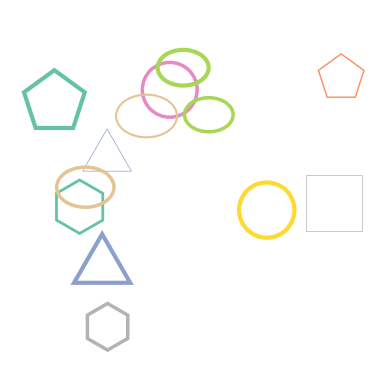[{"shape": "hexagon", "thickness": 2, "radius": 0.35, "center": [0.207, 0.463]}, {"shape": "pentagon", "thickness": 3, "radius": 0.41, "center": [0.141, 0.735]}, {"shape": "pentagon", "thickness": 1, "radius": 0.31, "center": [0.886, 0.798]}, {"shape": "triangle", "thickness": 0.5, "radius": 0.37, "center": [0.278, 0.592]}, {"shape": "triangle", "thickness": 3, "radius": 0.42, "center": [0.265, 0.308]}, {"shape": "circle", "thickness": 2.5, "radius": 0.36, "center": [0.441, 0.767]}, {"shape": "oval", "thickness": 3, "radius": 0.33, "center": [0.476, 0.824]}, {"shape": "oval", "thickness": 2.5, "radius": 0.32, "center": [0.542, 0.702]}, {"shape": "circle", "thickness": 3, "radius": 0.36, "center": [0.693, 0.454]}, {"shape": "oval", "thickness": 1.5, "radius": 0.4, "center": [0.381, 0.699]}, {"shape": "oval", "thickness": 2.5, "radius": 0.37, "center": [0.222, 0.514]}, {"shape": "square", "thickness": 0.5, "radius": 0.36, "center": [0.868, 0.473]}, {"shape": "hexagon", "thickness": 2.5, "radius": 0.3, "center": [0.279, 0.151]}]